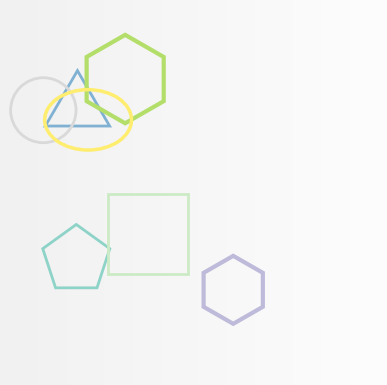[{"shape": "pentagon", "thickness": 2, "radius": 0.45, "center": [0.197, 0.326]}, {"shape": "hexagon", "thickness": 3, "radius": 0.44, "center": [0.602, 0.247]}, {"shape": "triangle", "thickness": 2, "radius": 0.48, "center": [0.2, 0.721]}, {"shape": "hexagon", "thickness": 3, "radius": 0.57, "center": [0.323, 0.795]}, {"shape": "circle", "thickness": 2, "radius": 0.42, "center": [0.112, 0.714]}, {"shape": "square", "thickness": 2, "radius": 0.52, "center": [0.382, 0.392]}, {"shape": "oval", "thickness": 2.5, "radius": 0.56, "center": [0.227, 0.689]}]